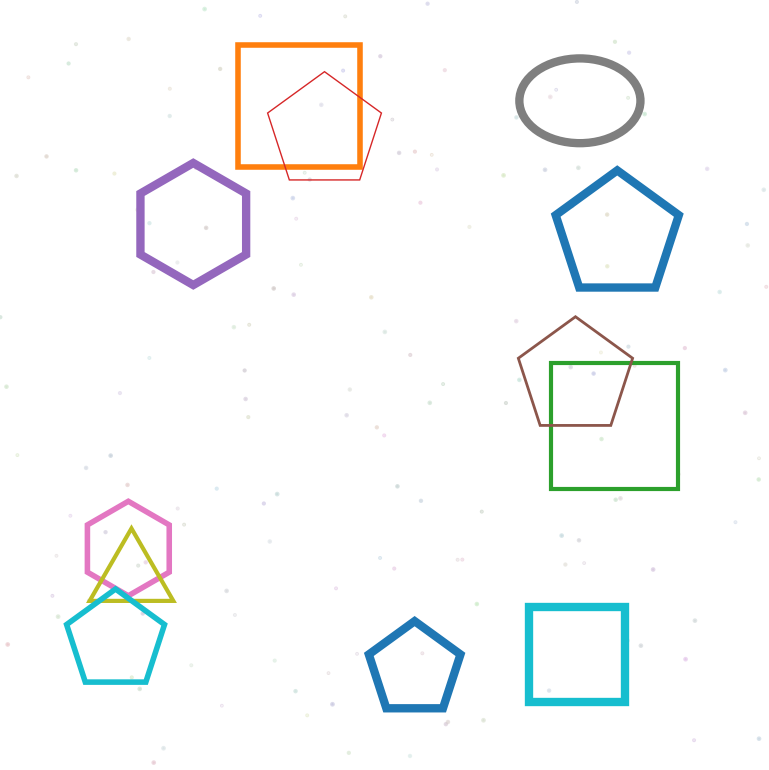[{"shape": "pentagon", "thickness": 3, "radius": 0.42, "center": [0.802, 0.695]}, {"shape": "pentagon", "thickness": 3, "radius": 0.31, "center": [0.538, 0.131]}, {"shape": "square", "thickness": 2, "radius": 0.4, "center": [0.389, 0.862]}, {"shape": "square", "thickness": 1.5, "radius": 0.41, "center": [0.798, 0.447]}, {"shape": "pentagon", "thickness": 0.5, "radius": 0.39, "center": [0.421, 0.829]}, {"shape": "hexagon", "thickness": 3, "radius": 0.4, "center": [0.251, 0.709]}, {"shape": "pentagon", "thickness": 1, "radius": 0.39, "center": [0.747, 0.511]}, {"shape": "hexagon", "thickness": 2, "radius": 0.31, "center": [0.167, 0.288]}, {"shape": "oval", "thickness": 3, "radius": 0.39, "center": [0.753, 0.869]}, {"shape": "triangle", "thickness": 1.5, "radius": 0.31, "center": [0.171, 0.251]}, {"shape": "pentagon", "thickness": 2, "radius": 0.33, "center": [0.15, 0.168]}, {"shape": "square", "thickness": 3, "radius": 0.31, "center": [0.749, 0.15]}]